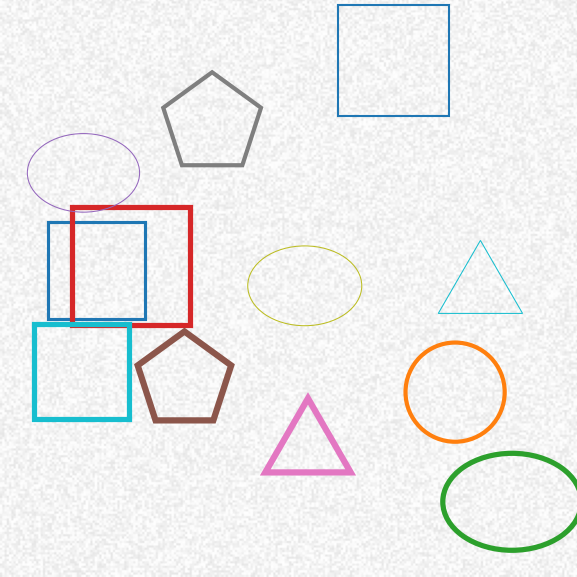[{"shape": "square", "thickness": 1, "radius": 0.48, "center": [0.681, 0.894]}, {"shape": "square", "thickness": 1.5, "radius": 0.42, "center": [0.167, 0.53]}, {"shape": "circle", "thickness": 2, "radius": 0.43, "center": [0.788, 0.32]}, {"shape": "oval", "thickness": 2.5, "radius": 0.6, "center": [0.887, 0.13]}, {"shape": "square", "thickness": 2.5, "radius": 0.51, "center": [0.227, 0.539]}, {"shape": "oval", "thickness": 0.5, "radius": 0.49, "center": [0.145, 0.7]}, {"shape": "pentagon", "thickness": 3, "radius": 0.43, "center": [0.319, 0.34]}, {"shape": "triangle", "thickness": 3, "radius": 0.43, "center": [0.533, 0.224]}, {"shape": "pentagon", "thickness": 2, "radius": 0.45, "center": [0.367, 0.785]}, {"shape": "oval", "thickness": 0.5, "radius": 0.49, "center": [0.528, 0.504]}, {"shape": "square", "thickness": 2.5, "radius": 0.41, "center": [0.142, 0.356]}, {"shape": "triangle", "thickness": 0.5, "radius": 0.42, "center": [0.832, 0.499]}]